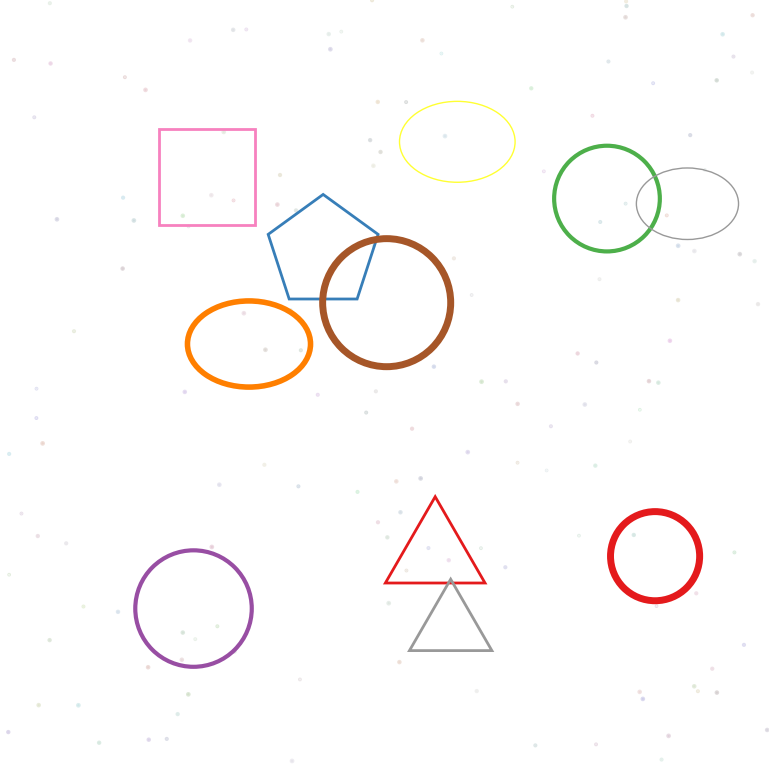[{"shape": "triangle", "thickness": 1, "radius": 0.37, "center": [0.565, 0.28]}, {"shape": "circle", "thickness": 2.5, "radius": 0.29, "center": [0.851, 0.278]}, {"shape": "pentagon", "thickness": 1, "radius": 0.38, "center": [0.42, 0.672]}, {"shape": "circle", "thickness": 1.5, "radius": 0.34, "center": [0.788, 0.742]}, {"shape": "circle", "thickness": 1.5, "radius": 0.38, "center": [0.251, 0.21]}, {"shape": "oval", "thickness": 2, "radius": 0.4, "center": [0.323, 0.553]}, {"shape": "oval", "thickness": 0.5, "radius": 0.38, "center": [0.594, 0.816]}, {"shape": "circle", "thickness": 2.5, "radius": 0.42, "center": [0.502, 0.607]}, {"shape": "square", "thickness": 1, "radius": 0.31, "center": [0.269, 0.77]}, {"shape": "triangle", "thickness": 1, "radius": 0.31, "center": [0.585, 0.186]}, {"shape": "oval", "thickness": 0.5, "radius": 0.33, "center": [0.893, 0.735]}]